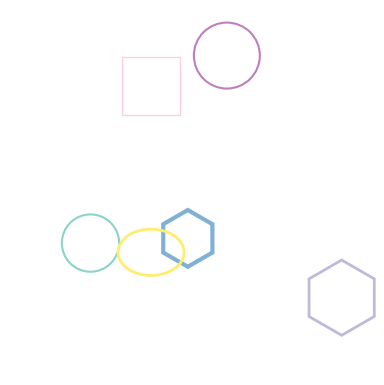[{"shape": "circle", "thickness": 1.5, "radius": 0.37, "center": [0.235, 0.369]}, {"shape": "hexagon", "thickness": 2, "radius": 0.49, "center": [0.887, 0.227]}, {"shape": "hexagon", "thickness": 3, "radius": 0.37, "center": [0.488, 0.381]}, {"shape": "square", "thickness": 1, "radius": 0.37, "center": [0.393, 0.776]}, {"shape": "circle", "thickness": 1.5, "radius": 0.43, "center": [0.589, 0.856]}, {"shape": "oval", "thickness": 2, "radius": 0.43, "center": [0.392, 0.345]}]